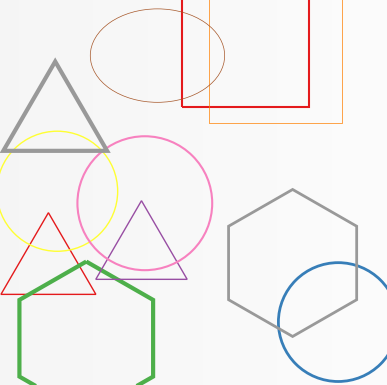[{"shape": "square", "thickness": 1.5, "radius": 0.82, "center": [0.633, 0.885]}, {"shape": "triangle", "thickness": 1, "radius": 0.71, "center": [0.125, 0.306]}, {"shape": "circle", "thickness": 2, "radius": 0.77, "center": [0.873, 0.163]}, {"shape": "hexagon", "thickness": 3, "radius": 1.0, "center": [0.223, 0.121]}, {"shape": "triangle", "thickness": 1, "radius": 0.68, "center": [0.365, 0.343]}, {"shape": "square", "thickness": 0.5, "radius": 0.86, "center": [0.712, 0.852]}, {"shape": "circle", "thickness": 1, "radius": 0.78, "center": [0.148, 0.503]}, {"shape": "oval", "thickness": 0.5, "radius": 0.87, "center": [0.406, 0.856]}, {"shape": "circle", "thickness": 1.5, "radius": 0.87, "center": [0.374, 0.472]}, {"shape": "triangle", "thickness": 3, "radius": 0.77, "center": [0.142, 0.686]}, {"shape": "hexagon", "thickness": 2, "radius": 0.95, "center": [0.755, 0.317]}]